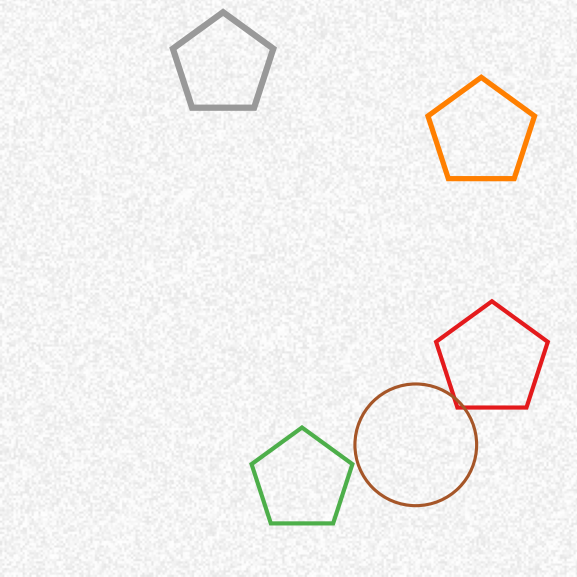[{"shape": "pentagon", "thickness": 2, "radius": 0.51, "center": [0.852, 0.376]}, {"shape": "pentagon", "thickness": 2, "radius": 0.46, "center": [0.523, 0.167]}, {"shape": "pentagon", "thickness": 2.5, "radius": 0.48, "center": [0.833, 0.768]}, {"shape": "circle", "thickness": 1.5, "radius": 0.53, "center": [0.72, 0.229]}, {"shape": "pentagon", "thickness": 3, "radius": 0.46, "center": [0.386, 0.887]}]